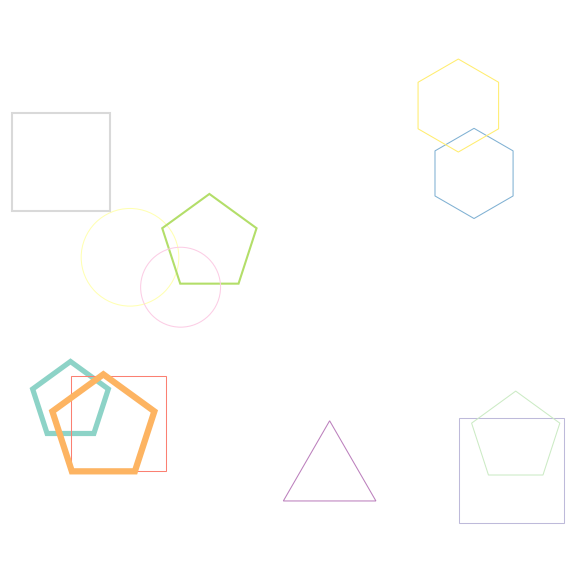[{"shape": "pentagon", "thickness": 2.5, "radius": 0.34, "center": [0.122, 0.304]}, {"shape": "circle", "thickness": 0.5, "radius": 0.42, "center": [0.225, 0.554]}, {"shape": "square", "thickness": 0.5, "radius": 0.45, "center": [0.886, 0.185]}, {"shape": "square", "thickness": 0.5, "radius": 0.41, "center": [0.205, 0.266]}, {"shape": "hexagon", "thickness": 0.5, "radius": 0.39, "center": [0.821, 0.699]}, {"shape": "pentagon", "thickness": 3, "radius": 0.46, "center": [0.179, 0.258]}, {"shape": "pentagon", "thickness": 1, "radius": 0.43, "center": [0.363, 0.577]}, {"shape": "circle", "thickness": 0.5, "radius": 0.35, "center": [0.313, 0.502]}, {"shape": "square", "thickness": 1, "radius": 0.42, "center": [0.106, 0.719]}, {"shape": "triangle", "thickness": 0.5, "radius": 0.46, "center": [0.571, 0.178]}, {"shape": "pentagon", "thickness": 0.5, "radius": 0.4, "center": [0.893, 0.242]}, {"shape": "hexagon", "thickness": 0.5, "radius": 0.4, "center": [0.794, 0.816]}]